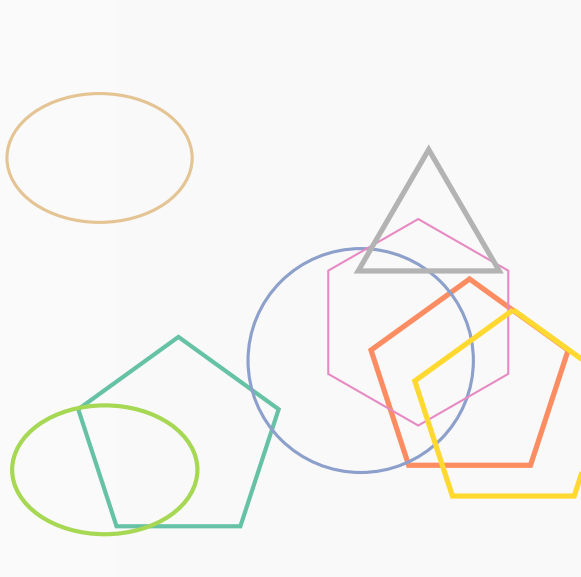[{"shape": "pentagon", "thickness": 2, "radius": 0.91, "center": [0.307, 0.234]}, {"shape": "pentagon", "thickness": 2.5, "radius": 0.89, "center": [0.808, 0.338]}, {"shape": "circle", "thickness": 1.5, "radius": 0.97, "center": [0.621, 0.375]}, {"shape": "hexagon", "thickness": 1, "radius": 0.89, "center": [0.72, 0.441]}, {"shape": "oval", "thickness": 2, "radius": 0.8, "center": [0.18, 0.186]}, {"shape": "pentagon", "thickness": 2.5, "radius": 0.89, "center": [0.883, 0.284]}, {"shape": "oval", "thickness": 1.5, "radius": 0.8, "center": [0.171, 0.726]}, {"shape": "triangle", "thickness": 2.5, "radius": 0.7, "center": [0.738, 0.6]}]